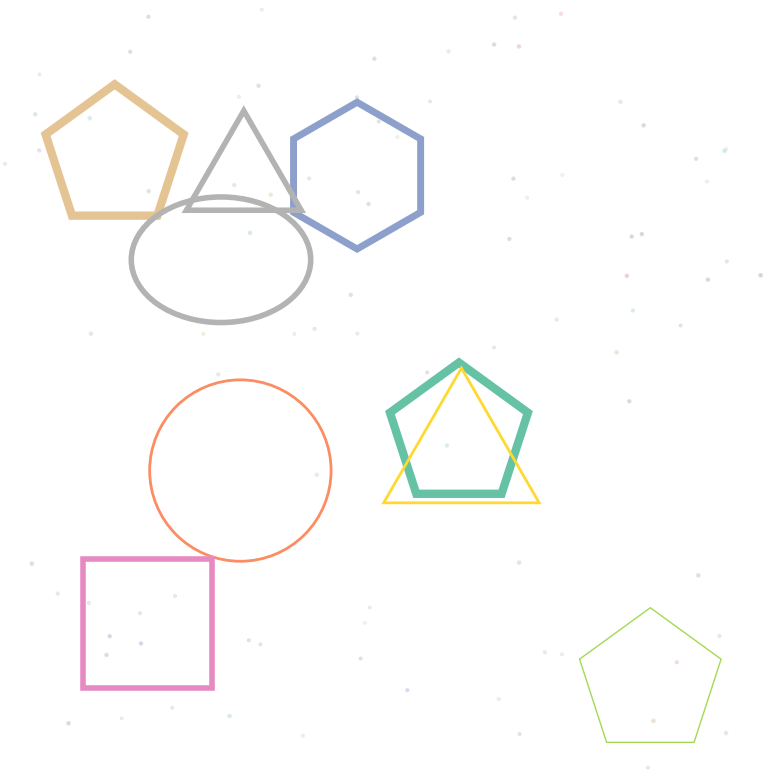[{"shape": "pentagon", "thickness": 3, "radius": 0.47, "center": [0.596, 0.435]}, {"shape": "circle", "thickness": 1, "radius": 0.59, "center": [0.312, 0.389]}, {"shape": "hexagon", "thickness": 2.5, "radius": 0.48, "center": [0.464, 0.772]}, {"shape": "square", "thickness": 2, "radius": 0.42, "center": [0.191, 0.19]}, {"shape": "pentagon", "thickness": 0.5, "radius": 0.48, "center": [0.845, 0.114]}, {"shape": "triangle", "thickness": 1, "radius": 0.58, "center": [0.599, 0.405]}, {"shape": "pentagon", "thickness": 3, "radius": 0.47, "center": [0.149, 0.796]}, {"shape": "oval", "thickness": 2, "radius": 0.58, "center": [0.287, 0.663]}, {"shape": "triangle", "thickness": 2, "radius": 0.43, "center": [0.317, 0.77]}]